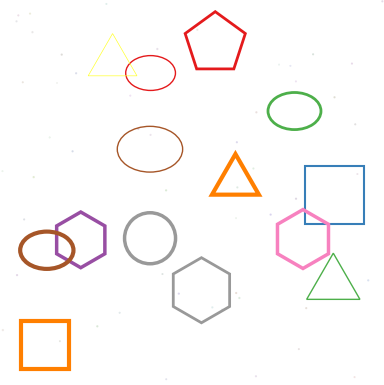[{"shape": "pentagon", "thickness": 2, "radius": 0.41, "center": [0.559, 0.888]}, {"shape": "oval", "thickness": 1, "radius": 0.32, "center": [0.391, 0.81]}, {"shape": "square", "thickness": 1.5, "radius": 0.38, "center": [0.869, 0.493]}, {"shape": "oval", "thickness": 2, "radius": 0.34, "center": [0.765, 0.712]}, {"shape": "triangle", "thickness": 1, "radius": 0.4, "center": [0.866, 0.262]}, {"shape": "hexagon", "thickness": 2.5, "radius": 0.36, "center": [0.21, 0.377]}, {"shape": "square", "thickness": 3, "radius": 0.31, "center": [0.117, 0.104]}, {"shape": "triangle", "thickness": 3, "radius": 0.35, "center": [0.612, 0.53]}, {"shape": "triangle", "thickness": 0.5, "radius": 0.37, "center": [0.292, 0.84]}, {"shape": "oval", "thickness": 3, "radius": 0.35, "center": [0.122, 0.35]}, {"shape": "oval", "thickness": 1, "radius": 0.42, "center": [0.39, 0.612]}, {"shape": "hexagon", "thickness": 2.5, "radius": 0.38, "center": [0.787, 0.379]}, {"shape": "hexagon", "thickness": 2, "radius": 0.42, "center": [0.523, 0.246]}, {"shape": "circle", "thickness": 2.5, "radius": 0.33, "center": [0.39, 0.381]}]